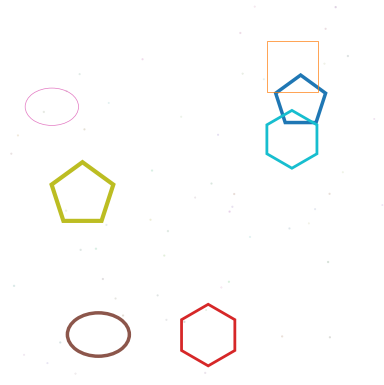[{"shape": "pentagon", "thickness": 2.5, "radius": 0.34, "center": [0.781, 0.737]}, {"shape": "square", "thickness": 0.5, "radius": 0.33, "center": [0.76, 0.827]}, {"shape": "hexagon", "thickness": 2, "radius": 0.4, "center": [0.541, 0.13]}, {"shape": "oval", "thickness": 2.5, "radius": 0.4, "center": [0.256, 0.131]}, {"shape": "oval", "thickness": 0.5, "radius": 0.35, "center": [0.135, 0.723]}, {"shape": "pentagon", "thickness": 3, "radius": 0.42, "center": [0.214, 0.494]}, {"shape": "hexagon", "thickness": 2, "radius": 0.38, "center": [0.758, 0.638]}]